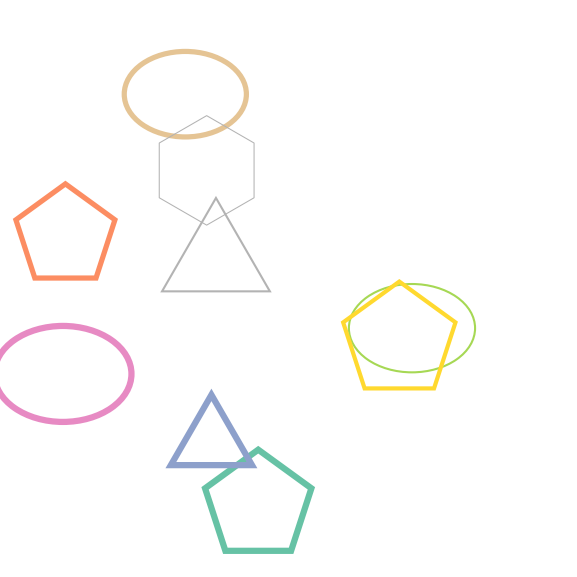[{"shape": "pentagon", "thickness": 3, "radius": 0.48, "center": [0.447, 0.124]}, {"shape": "pentagon", "thickness": 2.5, "radius": 0.45, "center": [0.113, 0.591]}, {"shape": "triangle", "thickness": 3, "radius": 0.41, "center": [0.366, 0.234]}, {"shape": "oval", "thickness": 3, "radius": 0.59, "center": [0.109, 0.352]}, {"shape": "oval", "thickness": 1, "radius": 0.55, "center": [0.713, 0.431]}, {"shape": "pentagon", "thickness": 2, "radius": 0.51, "center": [0.691, 0.409]}, {"shape": "oval", "thickness": 2.5, "radius": 0.53, "center": [0.321, 0.836]}, {"shape": "hexagon", "thickness": 0.5, "radius": 0.47, "center": [0.358, 0.704]}, {"shape": "triangle", "thickness": 1, "radius": 0.54, "center": [0.374, 0.549]}]